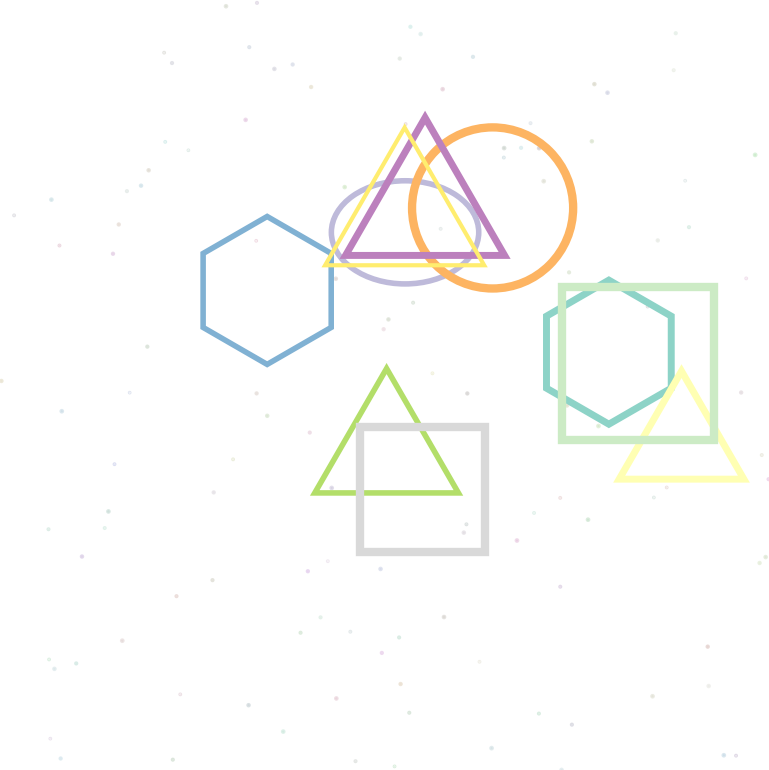[{"shape": "hexagon", "thickness": 2.5, "radius": 0.47, "center": [0.791, 0.543]}, {"shape": "triangle", "thickness": 2.5, "radius": 0.47, "center": [0.885, 0.424]}, {"shape": "oval", "thickness": 2, "radius": 0.48, "center": [0.526, 0.698]}, {"shape": "hexagon", "thickness": 2, "radius": 0.48, "center": [0.347, 0.623]}, {"shape": "circle", "thickness": 3, "radius": 0.52, "center": [0.64, 0.73]}, {"shape": "triangle", "thickness": 2, "radius": 0.54, "center": [0.502, 0.414]}, {"shape": "square", "thickness": 3, "radius": 0.41, "center": [0.549, 0.365]}, {"shape": "triangle", "thickness": 2.5, "radius": 0.6, "center": [0.552, 0.728]}, {"shape": "square", "thickness": 3, "radius": 0.5, "center": [0.828, 0.528]}, {"shape": "triangle", "thickness": 1.5, "radius": 0.6, "center": [0.526, 0.715]}]